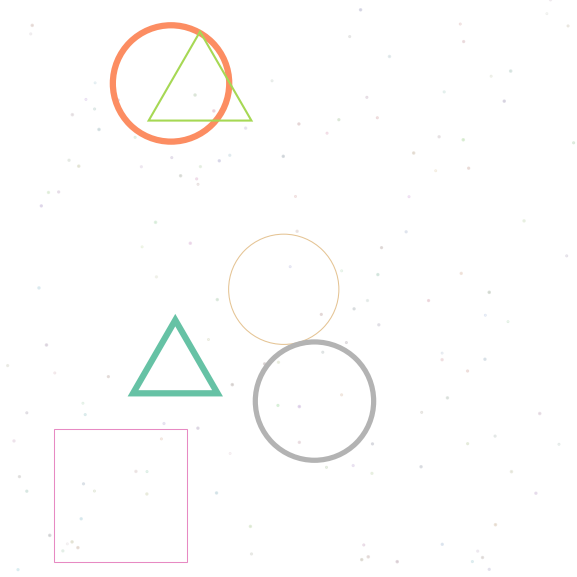[{"shape": "triangle", "thickness": 3, "radius": 0.42, "center": [0.304, 0.36]}, {"shape": "circle", "thickness": 3, "radius": 0.5, "center": [0.296, 0.855]}, {"shape": "square", "thickness": 0.5, "radius": 0.58, "center": [0.208, 0.141]}, {"shape": "triangle", "thickness": 1, "radius": 0.51, "center": [0.346, 0.842]}, {"shape": "circle", "thickness": 0.5, "radius": 0.48, "center": [0.491, 0.498]}, {"shape": "circle", "thickness": 2.5, "radius": 0.51, "center": [0.545, 0.305]}]